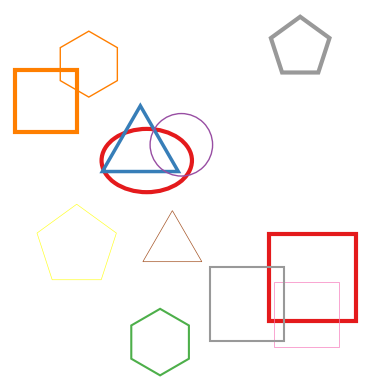[{"shape": "square", "thickness": 3, "radius": 0.57, "center": [0.811, 0.28]}, {"shape": "oval", "thickness": 3, "radius": 0.59, "center": [0.381, 0.583]}, {"shape": "triangle", "thickness": 2.5, "radius": 0.57, "center": [0.365, 0.611]}, {"shape": "hexagon", "thickness": 1.5, "radius": 0.43, "center": [0.416, 0.111]}, {"shape": "circle", "thickness": 1, "radius": 0.41, "center": [0.471, 0.624]}, {"shape": "hexagon", "thickness": 1, "radius": 0.43, "center": [0.231, 0.833]}, {"shape": "square", "thickness": 3, "radius": 0.4, "center": [0.119, 0.737]}, {"shape": "pentagon", "thickness": 0.5, "radius": 0.54, "center": [0.199, 0.361]}, {"shape": "triangle", "thickness": 0.5, "radius": 0.44, "center": [0.448, 0.365]}, {"shape": "square", "thickness": 0.5, "radius": 0.42, "center": [0.796, 0.183]}, {"shape": "square", "thickness": 1.5, "radius": 0.48, "center": [0.641, 0.21]}, {"shape": "pentagon", "thickness": 3, "radius": 0.4, "center": [0.78, 0.876]}]